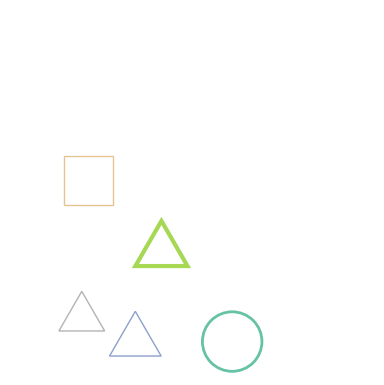[{"shape": "circle", "thickness": 2, "radius": 0.39, "center": [0.603, 0.113]}, {"shape": "triangle", "thickness": 1, "radius": 0.39, "center": [0.352, 0.114]}, {"shape": "triangle", "thickness": 3, "radius": 0.39, "center": [0.419, 0.348]}, {"shape": "square", "thickness": 1, "radius": 0.32, "center": [0.23, 0.53]}, {"shape": "triangle", "thickness": 1, "radius": 0.34, "center": [0.212, 0.175]}]